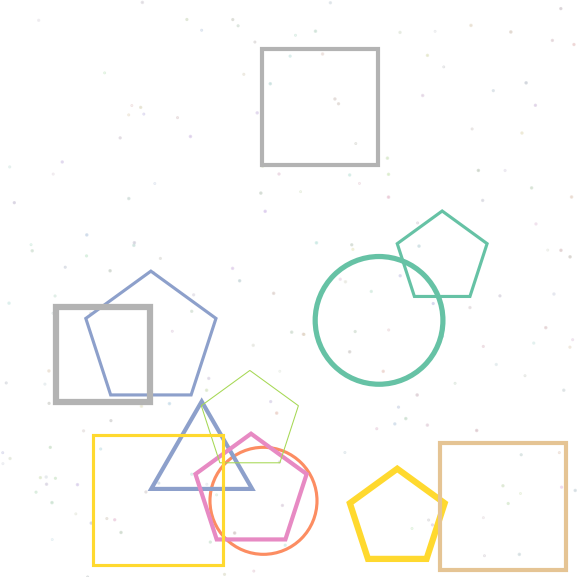[{"shape": "circle", "thickness": 2.5, "radius": 0.55, "center": [0.656, 0.444]}, {"shape": "pentagon", "thickness": 1.5, "radius": 0.41, "center": [0.766, 0.552]}, {"shape": "circle", "thickness": 1.5, "radius": 0.46, "center": [0.456, 0.132]}, {"shape": "pentagon", "thickness": 1.5, "radius": 0.59, "center": [0.261, 0.411]}, {"shape": "triangle", "thickness": 2, "radius": 0.5, "center": [0.349, 0.203]}, {"shape": "pentagon", "thickness": 2, "radius": 0.51, "center": [0.435, 0.147]}, {"shape": "pentagon", "thickness": 0.5, "radius": 0.44, "center": [0.433, 0.269]}, {"shape": "square", "thickness": 1.5, "radius": 0.56, "center": [0.274, 0.134]}, {"shape": "pentagon", "thickness": 3, "radius": 0.43, "center": [0.688, 0.101]}, {"shape": "square", "thickness": 2, "radius": 0.55, "center": [0.87, 0.122]}, {"shape": "square", "thickness": 3, "radius": 0.41, "center": [0.178, 0.385]}, {"shape": "square", "thickness": 2, "radius": 0.5, "center": [0.554, 0.814]}]